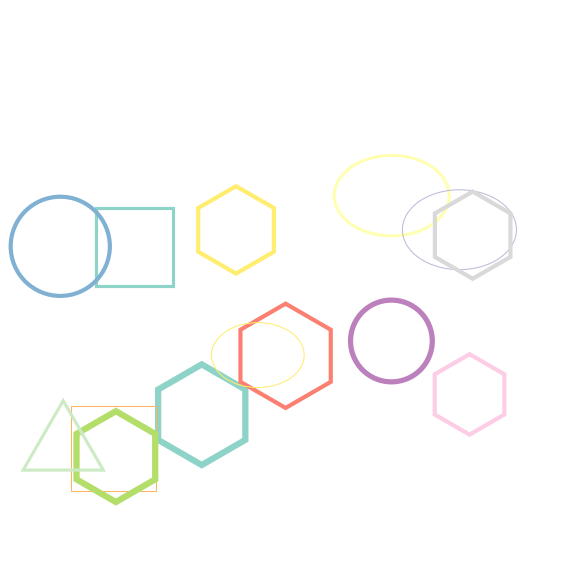[{"shape": "square", "thickness": 1.5, "radius": 0.34, "center": [0.233, 0.572]}, {"shape": "hexagon", "thickness": 3, "radius": 0.44, "center": [0.349, 0.281]}, {"shape": "oval", "thickness": 1.5, "radius": 0.5, "center": [0.678, 0.66]}, {"shape": "oval", "thickness": 0.5, "radius": 0.49, "center": [0.796, 0.601]}, {"shape": "hexagon", "thickness": 2, "radius": 0.45, "center": [0.495, 0.383]}, {"shape": "circle", "thickness": 2, "radius": 0.43, "center": [0.104, 0.573]}, {"shape": "square", "thickness": 0.5, "radius": 0.37, "center": [0.197, 0.222]}, {"shape": "hexagon", "thickness": 3, "radius": 0.39, "center": [0.201, 0.208]}, {"shape": "hexagon", "thickness": 2, "radius": 0.35, "center": [0.813, 0.316]}, {"shape": "hexagon", "thickness": 2, "radius": 0.38, "center": [0.818, 0.592]}, {"shape": "circle", "thickness": 2.5, "radius": 0.35, "center": [0.678, 0.409]}, {"shape": "triangle", "thickness": 1.5, "radius": 0.4, "center": [0.109, 0.225]}, {"shape": "hexagon", "thickness": 2, "radius": 0.38, "center": [0.409, 0.601]}, {"shape": "oval", "thickness": 0.5, "radius": 0.4, "center": [0.446, 0.384]}]